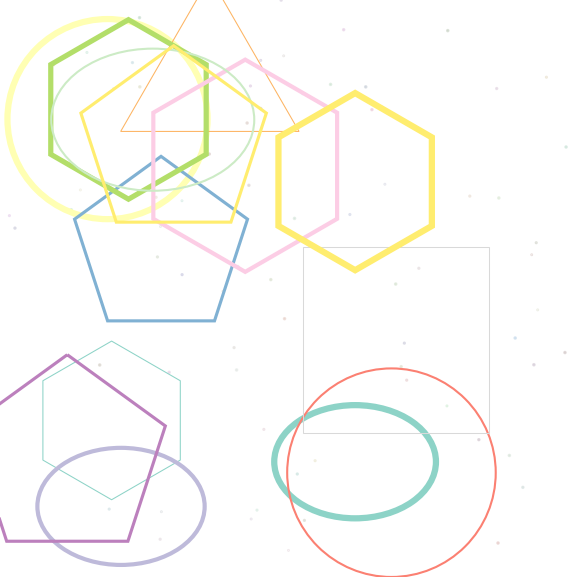[{"shape": "hexagon", "thickness": 0.5, "radius": 0.69, "center": [0.193, 0.271]}, {"shape": "oval", "thickness": 3, "radius": 0.7, "center": [0.615, 0.2]}, {"shape": "circle", "thickness": 3, "radius": 0.87, "center": [0.186, 0.793]}, {"shape": "oval", "thickness": 2, "radius": 0.72, "center": [0.21, 0.122]}, {"shape": "circle", "thickness": 1, "radius": 0.9, "center": [0.678, 0.181]}, {"shape": "pentagon", "thickness": 1.5, "radius": 0.79, "center": [0.279, 0.571]}, {"shape": "triangle", "thickness": 0.5, "radius": 0.89, "center": [0.363, 0.861]}, {"shape": "hexagon", "thickness": 2.5, "radius": 0.78, "center": [0.222, 0.81]}, {"shape": "hexagon", "thickness": 2, "radius": 0.92, "center": [0.425, 0.712]}, {"shape": "square", "thickness": 0.5, "radius": 0.81, "center": [0.686, 0.411]}, {"shape": "pentagon", "thickness": 1.5, "radius": 0.89, "center": [0.117, 0.206]}, {"shape": "oval", "thickness": 1, "radius": 0.88, "center": [0.265, 0.792]}, {"shape": "pentagon", "thickness": 1.5, "radius": 0.84, "center": [0.301, 0.751]}, {"shape": "hexagon", "thickness": 3, "radius": 0.77, "center": [0.615, 0.685]}]